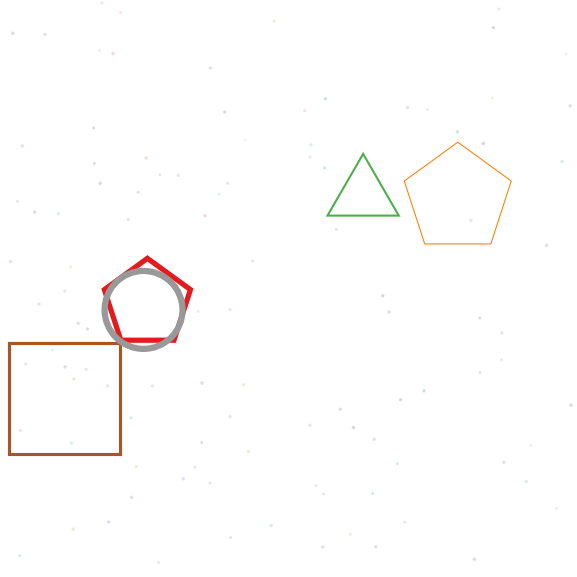[{"shape": "pentagon", "thickness": 2.5, "radius": 0.39, "center": [0.255, 0.473]}, {"shape": "triangle", "thickness": 1, "radius": 0.36, "center": [0.629, 0.661]}, {"shape": "pentagon", "thickness": 0.5, "radius": 0.49, "center": [0.793, 0.656]}, {"shape": "square", "thickness": 1.5, "radius": 0.48, "center": [0.112, 0.31]}, {"shape": "circle", "thickness": 3, "radius": 0.34, "center": [0.249, 0.462]}]